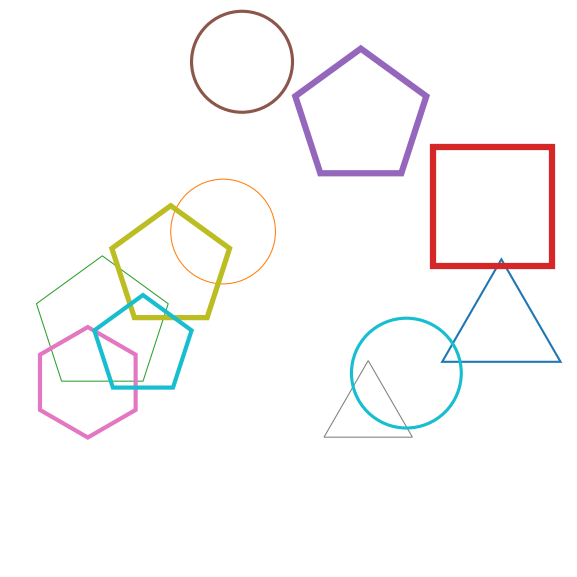[{"shape": "triangle", "thickness": 1, "radius": 0.59, "center": [0.868, 0.432]}, {"shape": "circle", "thickness": 0.5, "radius": 0.45, "center": [0.386, 0.598]}, {"shape": "pentagon", "thickness": 0.5, "radius": 0.6, "center": [0.177, 0.436]}, {"shape": "square", "thickness": 3, "radius": 0.51, "center": [0.853, 0.641]}, {"shape": "pentagon", "thickness": 3, "radius": 0.6, "center": [0.625, 0.796]}, {"shape": "circle", "thickness": 1.5, "radius": 0.44, "center": [0.419, 0.892]}, {"shape": "hexagon", "thickness": 2, "radius": 0.48, "center": [0.152, 0.337]}, {"shape": "triangle", "thickness": 0.5, "radius": 0.44, "center": [0.638, 0.286]}, {"shape": "pentagon", "thickness": 2.5, "radius": 0.54, "center": [0.296, 0.536]}, {"shape": "circle", "thickness": 1.5, "radius": 0.48, "center": [0.704, 0.353]}, {"shape": "pentagon", "thickness": 2, "radius": 0.44, "center": [0.248, 0.4]}]